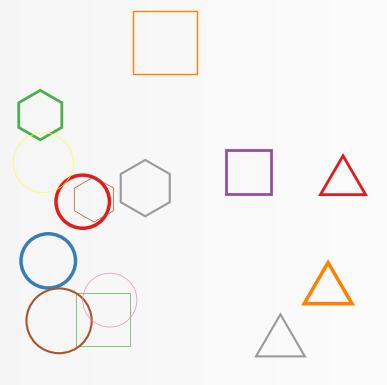[{"shape": "triangle", "thickness": 2, "radius": 0.34, "center": [0.885, 0.528]}, {"shape": "circle", "thickness": 2.5, "radius": 0.34, "center": [0.213, 0.476]}, {"shape": "circle", "thickness": 2.5, "radius": 0.35, "center": [0.125, 0.322]}, {"shape": "square", "thickness": 0.5, "radius": 0.35, "center": [0.266, 0.169]}, {"shape": "hexagon", "thickness": 2, "radius": 0.32, "center": [0.104, 0.701]}, {"shape": "square", "thickness": 2, "radius": 0.29, "center": [0.641, 0.553]}, {"shape": "triangle", "thickness": 2.5, "radius": 0.36, "center": [0.847, 0.247]}, {"shape": "square", "thickness": 1, "radius": 0.41, "center": [0.426, 0.889]}, {"shape": "circle", "thickness": 0.5, "radius": 0.39, "center": [0.112, 0.577]}, {"shape": "circle", "thickness": 1.5, "radius": 0.42, "center": [0.152, 0.167]}, {"shape": "hexagon", "thickness": 0.5, "radius": 0.29, "center": [0.243, 0.482]}, {"shape": "circle", "thickness": 0.5, "radius": 0.35, "center": [0.283, 0.22]}, {"shape": "hexagon", "thickness": 1.5, "radius": 0.37, "center": [0.375, 0.511]}, {"shape": "triangle", "thickness": 1.5, "radius": 0.36, "center": [0.724, 0.111]}]